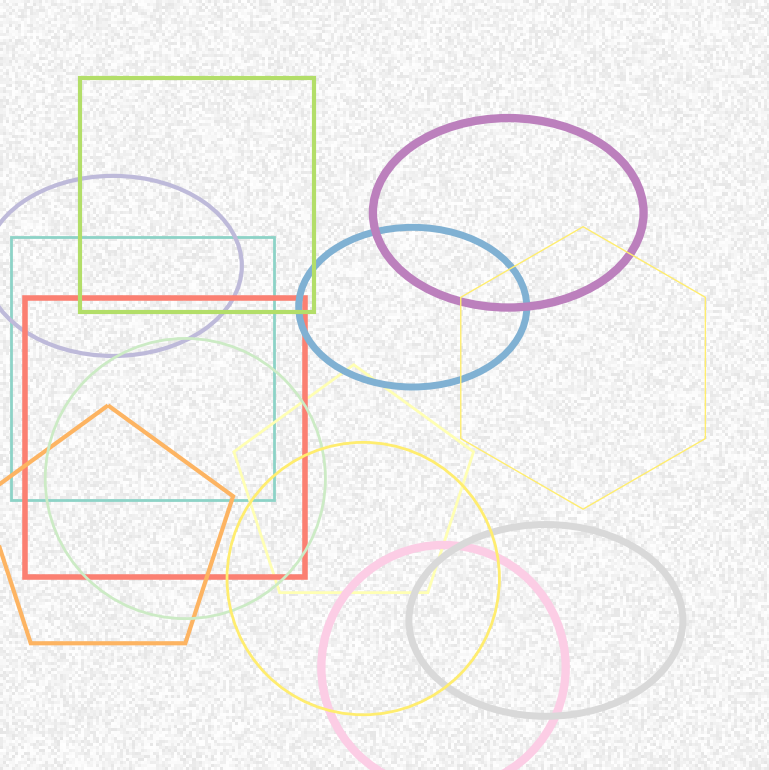[{"shape": "square", "thickness": 1, "radius": 0.85, "center": [0.185, 0.522]}, {"shape": "pentagon", "thickness": 1, "radius": 0.82, "center": [0.459, 0.363]}, {"shape": "oval", "thickness": 1.5, "radius": 0.84, "center": [0.147, 0.655]}, {"shape": "square", "thickness": 2, "radius": 0.91, "center": [0.214, 0.432]}, {"shape": "oval", "thickness": 2.5, "radius": 0.74, "center": [0.536, 0.601]}, {"shape": "pentagon", "thickness": 1.5, "radius": 0.85, "center": [0.14, 0.303]}, {"shape": "square", "thickness": 1.5, "radius": 0.76, "center": [0.256, 0.747]}, {"shape": "circle", "thickness": 3, "radius": 0.79, "center": [0.576, 0.134]}, {"shape": "oval", "thickness": 2.5, "radius": 0.89, "center": [0.709, 0.194]}, {"shape": "oval", "thickness": 3, "radius": 0.88, "center": [0.66, 0.724]}, {"shape": "circle", "thickness": 1, "radius": 0.91, "center": [0.241, 0.379]}, {"shape": "hexagon", "thickness": 0.5, "radius": 0.92, "center": [0.757, 0.522]}, {"shape": "circle", "thickness": 1, "radius": 0.88, "center": [0.472, 0.249]}]